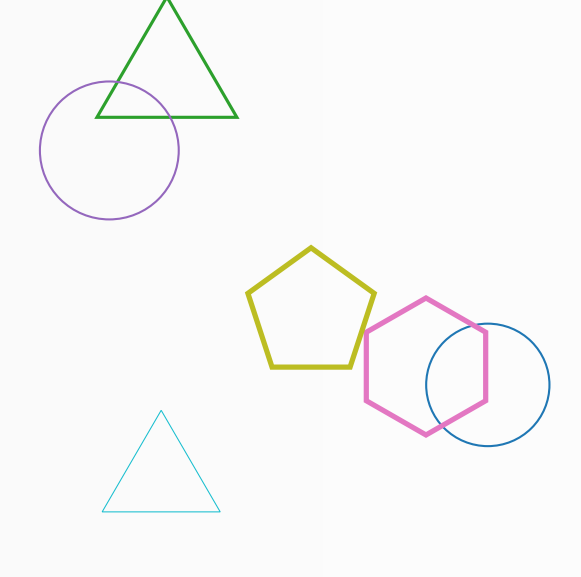[{"shape": "circle", "thickness": 1, "radius": 0.53, "center": [0.839, 0.333]}, {"shape": "triangle", "thickness": 1.5, "radius": 0.69, "center": [0.287, 0.865]}, {"shape": "circle", "thickness": 1, "radius": 0.6, "center": [0.188, 0.739]}, {"shape": "hexagon", "thickness": 2.5, "radius": 0.59, "center": [0.733, 0.365]}, {"shape": "pentagon", "thickness": 2.5, "radius": 0.57, "center": [0.535, 0.456]}, {"shape": "triangle", "thickness": 0.5, "radius": 0.59, "center": [0.277, 0.171]}]